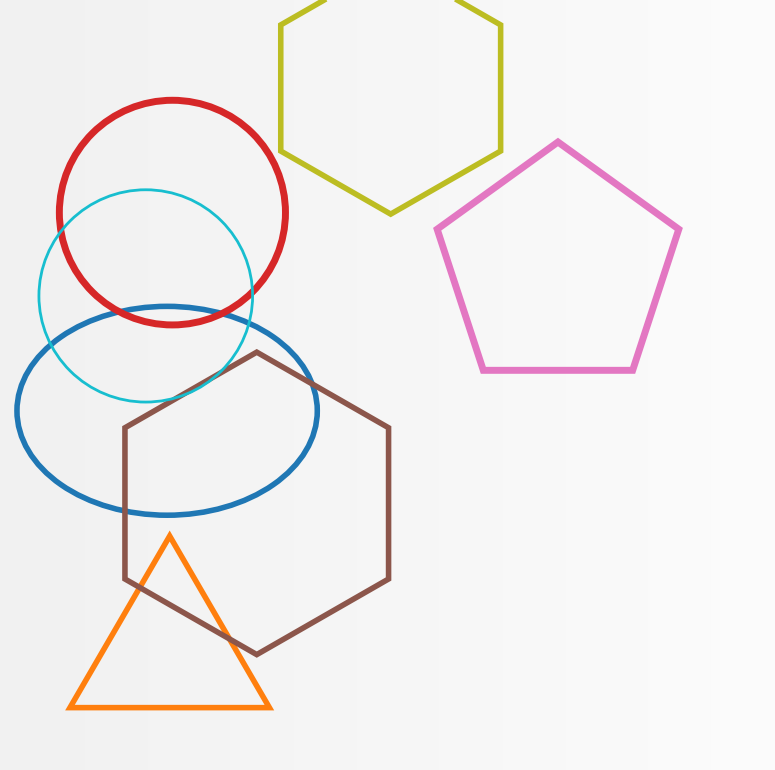[{"shape": "oval", "thickness": 2, "radius": 0.97, "center": [0.216, 0.467]}, {"shape": "triangle", "thickness": 2, "radius": 0.74, "center": [0.219, 0.155]}, {"shape": "circle", "thickness": 2.5, "radius": 0.73, "center": [0.222, 0.724]}, {"shape": "hexagon", "thickness": 2, "radius": 0.98, "center": [0.331, 0.346]}, {"shape": "pentagon", "thickness": 2.5, "radius": 0.82, "center": [0.72, 0.652]}, {"shape": "hexagon", "thickness": 2, "radius": 0.82, "center": [0.504, 0.886]}, {"shape": "circle", "thickness": 1, "radius": 0.69, "center": [0.188, 0.616]}]